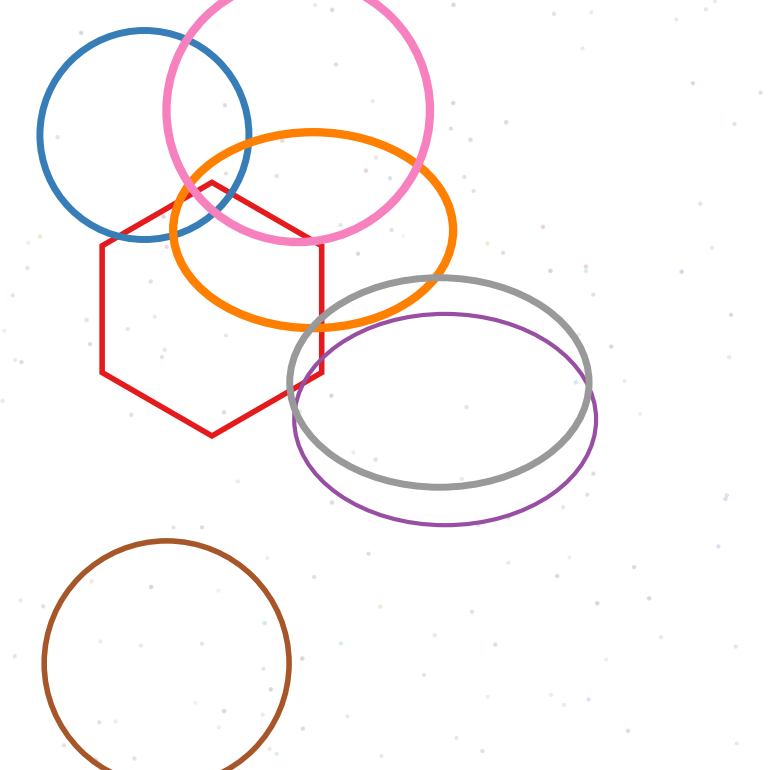[{"shape": "hexagon", "thickness": 2, "radius": 0.82, "center": [0.275, 0.598]}, {"shape": "circle", "thickness": 2.5, "radius": 0.68, "center": [0.188, 0.825]}, {"shape": "oval", "thickness": 1.5, "radius": 0.98, "center": [0.578, 0.455]}, {"shape": "oval", "thickness": 3, "radius": 0.91, "center": [0.407, 0.701]}, {"shape": "circle", "thickness": 2, "radius": 0.8, "center": [0.216, 0.139]}, {"shape": "circle", "thickness": 3, "radius": 0.86, "center": [0.387, 0.857]}, {"shape": "oval", "thickness": 2.5, "radius": 0.97, "center": [0.571, 0.503]}]